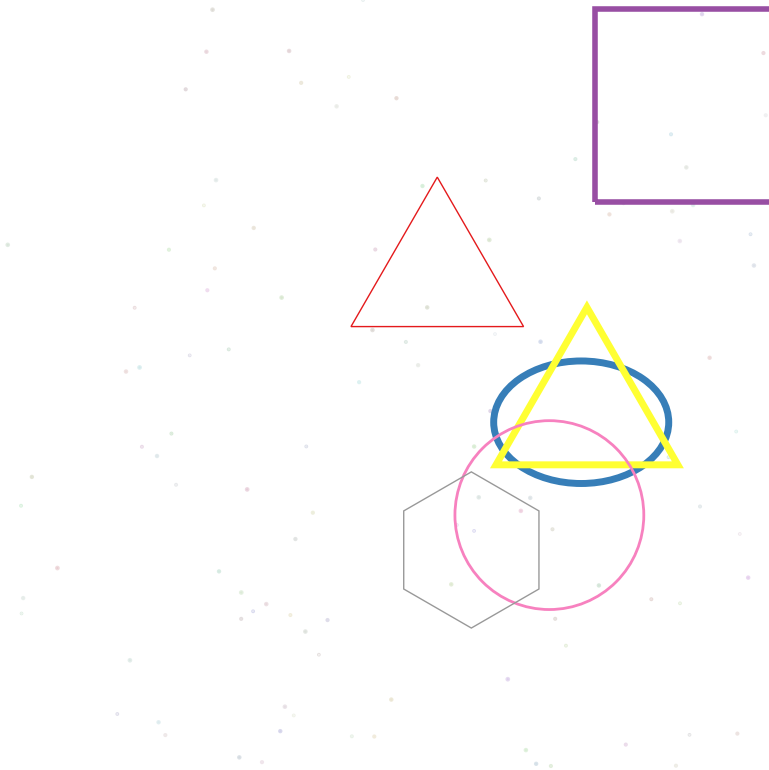[{"shape": "triangle", "thickness": 0.5, "radius": 0.65, "center": [0.568, 0.641]}, {"shape": "oval", "thickness": 2.5, "radius": 0.57, "center": [0.755, 0.452]}, {"shape": "square", "thickness": 2, "radius": 0.63, "center": [0.898, 0.864]}, {"shape": "triangle", "thickness": 2.5, "radius": 0.68, "center": [0.762, 0.465]}, {"shape": "circle", "thickness": 1, "radius": 0.61, "center": [0.713, 0.331]}, {"shape": "hexagon", "thickness": 0.5, "radius": 0.51, "center": [0.612, 0.286]}]